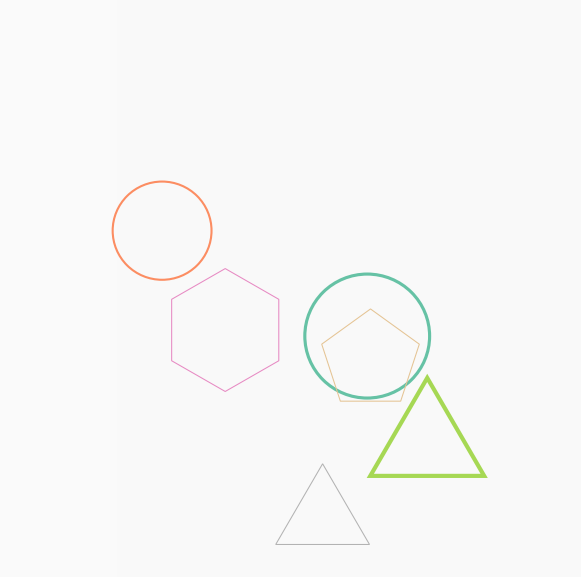[{"shape": "circle", "thickness": 1.5, "radius": 0.54, "center": [0.632, 0.417]}, {"shape": "circle", "thickness": 1, "radius": 0.43, "center": [0.279, 0.6]}, {"shape": "hexagon", "thickness": 0.5, "radius": 0.53, "center": [0.387, 0.428]}, {"shape": "triangle", "thickness": 2, "radius": 0.57, "center": [0.735, 0.232]}, {"shape": "pentagon", "thickness": 0.5, "radius": 0.44, "center": [0.637, 0.376]}, {"shape": "triangle", "thickness": 0.5, "radius": 0.47, "center": [0.555, 0.103]}]